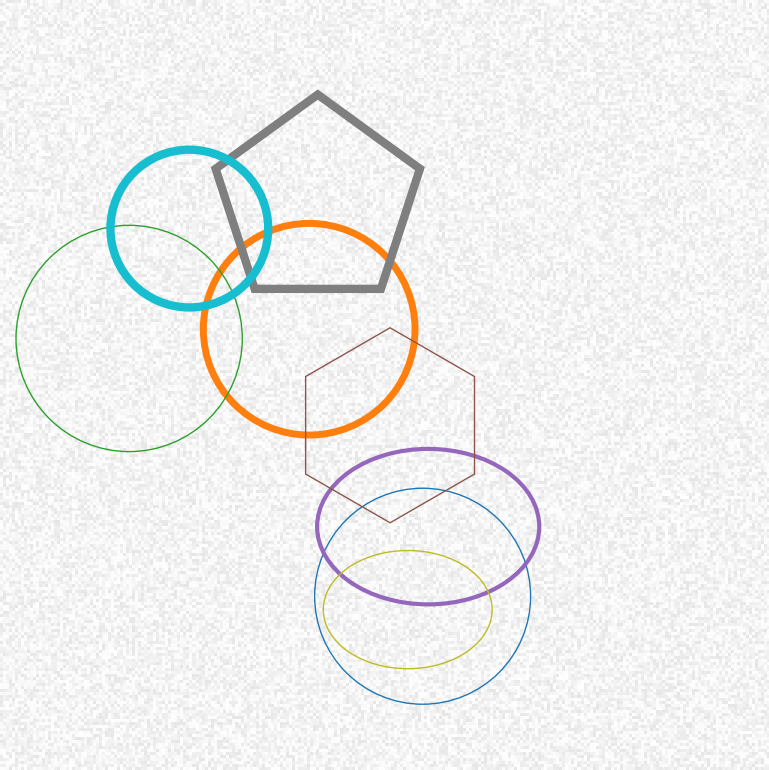[{"shape": "circle", "thickness": 0.5, "radius": 0.7, "center": [0.549, 0.226]}, {"shape": "circle", "thickness": 2.5, "radius": 0.69, "center": [0.402, 0.572]}, {"shape": "circle", "thickness": 0.5, "radius": 0.73, "center": [0.168, 0.56]}, {"shape": "oval", "thickness": 1.5, "radius": 0.72, "center": [0.556, 0.316]}, {"shape": "hexagon", "thickness": 0.5, "radius": 0.63, "center": [0.507, 0.448]}, {"shape": "pentagon", "thickness": 3, "radius": 0.7, "center": [0.413, 0.738]}, {"shape": "oval", "thickness": 0.5, "radius": 0.55, "center": [0.529, 0.208]}, {"shape": "circle", "thickness": 3, "radius": 0.51, "center": [0.246, 0.703]}]